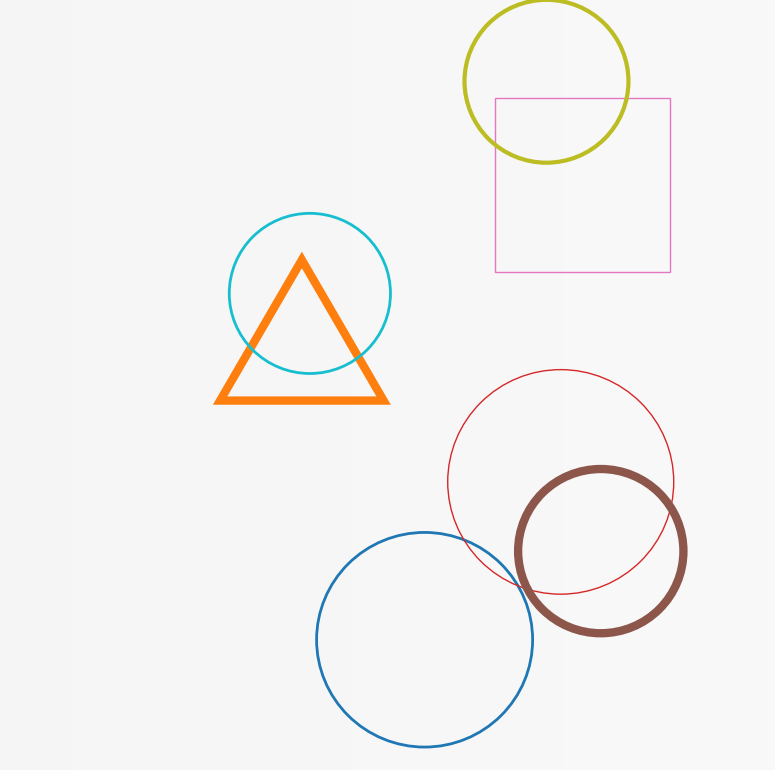[{"shape": "circle", "thickness": 1, "radius": 0.7, "center": [0.548, 0.169]}, {"shape": "triangle", "thickness": 3, "radius": 0.61, "center": [0.389, 0.541]}, {"shape": "circle", "thickness": 0.5, "radius": 0.73, "center": [0.724, 0.374]}, {"shape": "circle", "thickness": 3, "radius": 0.53, "center": [0.775, 0.284]}, {"shape": "square", "thickness": 0.5, "radius": 0.57, "center": [0.752, 0.759]}, {"shape": "circle", "thickness": 1.5, "radius": 0.53, "center": [0.705, 0.894]}, {"shape": "circle", "thickness": 1, "radius": 0.52, "center": [0.4, 0.619]}]